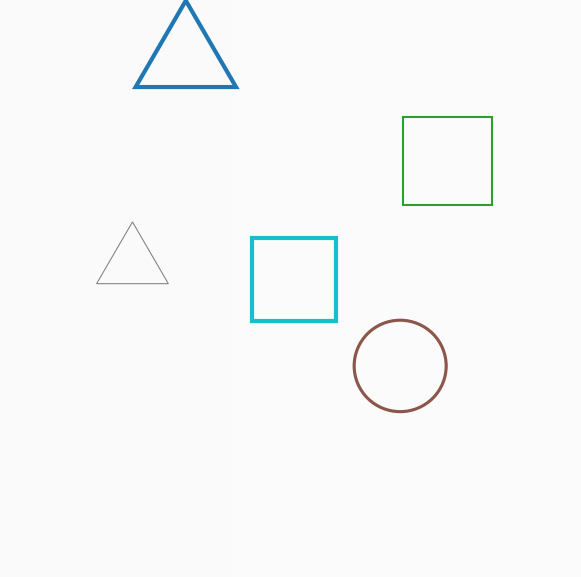[{"shape": "triangle", "thickness": 2, "radius": 0.5, "center": [0.32, 0.898]}, {"shape": "square", "thickness": 1, "radius": 0.38, "center": [0.77, 0.72]}, {"shape": "circle", "thickness": 1.5, "radius": 0.4, "center": [0.688, 0.365]}, {"shape": "triangle", "thickness": 0.5, "radius": 0.36, "center": [0.228, 0.544]}, {"shape": "square", "thickness": 2, "radius": 0.36, "center": [0.506, 0.515]}]